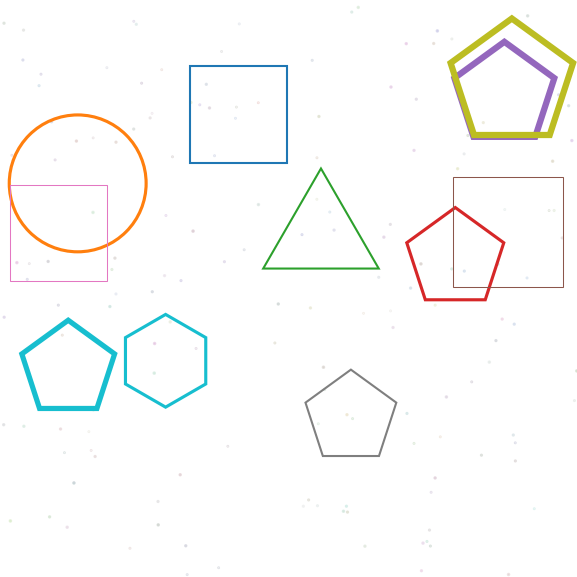[{"shape": "square", "thickness": 1, "radius": 0.42, "center": [0.413, 0.801]}, {"shape": "circle", "thickness": 1.5, "radius": 0.59, "center": [0.135, 0.682]}, {"shape": "triangle", "thickness": 1, "radius": 0.58, "center": [0.556, 0.592]}, {"shape": "pentagon", "thickness": 1.5, "radius": 0.44, "center": [0.788, 0.551]}, {"shape": "pentagon", "thickness": 3, "radius": 0.45, "center": [0.873, 0.836]}, {"shape": "square", "thickness": 0.5, "radius": 0.47, "center": [0.88, 0.598]}, {"shape": "square", "thickness": 0.5, "radius": 0.42, "center": [0.102, 0.596]}, {"shape": "pentagon", "thickness": 1, "radius": 0.41, "center": [0.608, 0.276]}, {"shape": "pentagon", "thickness": 3, "radius": 0.56, "center": [0.886, 0.856]}, {"shape": "hexagon", "thickness": 1.5, "radius": 0.4, "center": [0.287, 0.374]}, {"shape": "pentagon", "thickness": 2.5, "radius": 0.42, "center": [0.118, 0.36]}]